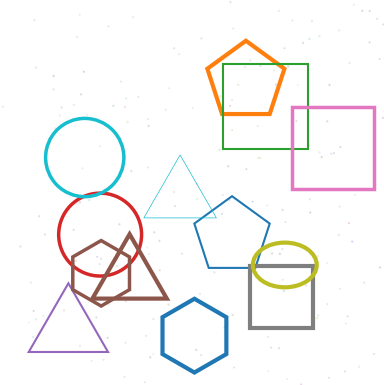[{"shape": "hexagon", "thickness": 3, "radius": 0.48, "center": [0.505, 0.128]}, {"shape": "pentagon", "thickness": 1.5, "radius": 0.51, "center": [0.603, 0.387]}, {"shape": "pentagon", "thickness": 3, "radius": 0.53, "center": [0.639, 0.789]}, {"shape": "square", "thickness": 1.5, "radius": 0.55, "center": [0.69, 0.724]}, {"shape": "circle", "thickness": 2.5, "radius": 0.54, "center": [0.26, 0.391]}, {"shape": "triangle", "thickness": 1.5, "radius": 0.59, "center": [0.178, 0.145]}, {"shape": "triangle", "thickness": 3, "radius": 0.56, "center": [0.337, 0.28]}, {"shape": "hexagon", "thickness": 2.5, "radius": 0.43, "center": [0.263, 0.29]}, {"shape": "square", "thickness": 2.5, "radius": 0.53, "center": [0.864, 0.615]}, {"shape": "square", "thickness": 3, "radius": 0.41, "center": [0.731, 0.229]}, {"shape": "oval", "thickness": 3, "radius": 0.41, "center": [0.74, 0.312]}, {"shape": "triangle", "thickness": 0.5, "radius": 0.54, "center": [0.468, 0.488]}, {"shape": "circle", "thickness": 2.5, "radius": 0.51, "center": [0.22, 0.591]}]